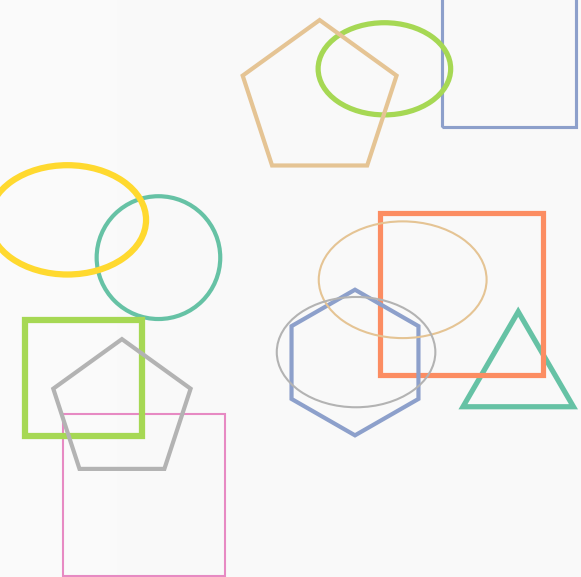[{"shape": "circle", "thickness": 2, "radius": 0.53, "center": [0.273, 0.553]}, {"shape": "triangle", "thickness": 2.5, "radius": 0.55, "center": [0.892, 0.35]}, {"shape": "square", "thickness": 2.5, "radius": 0.7, "center": [0.794, 0.49]}, {"shape": "square", "thickness": 1.5, "radius": 0.58, "center": [0.876, 0.895]}, {"shape": "hexagon", "thickness": 2, "radius": 0.63, "center": [0.611, 0.371]}, {"shape": "square", "thickness": 1, "radius": 0.7, "center": [0.248, 0.142]}, {"shape": "square", "thickness": 3, "radius": 0.5, "center": [0.143, 0.344]}, {"shape": "oval", "thickness": 2.5, "radius": 0.57, "center": [0.661, 0.88]}, {"shape": "oval", "thickness": 3, "radius": 0.68, "center": [0.116, 0.618]}, {"shape": "oval", "thickness": 1, "radius": 0.72, "center": [0.693, 0.515]}, {"shape": "pentagon", "thickness": 2, "radius": 0.7, "center": [0.55, 0.825]}, {"shape": "oval", "thickness": 1, "radius": 0.68, "center": [0.613, 0.389]}, {"shape": "pentagon", "thickness": 2, "radius": 0.62, "center": [0.21, 0.288]}]